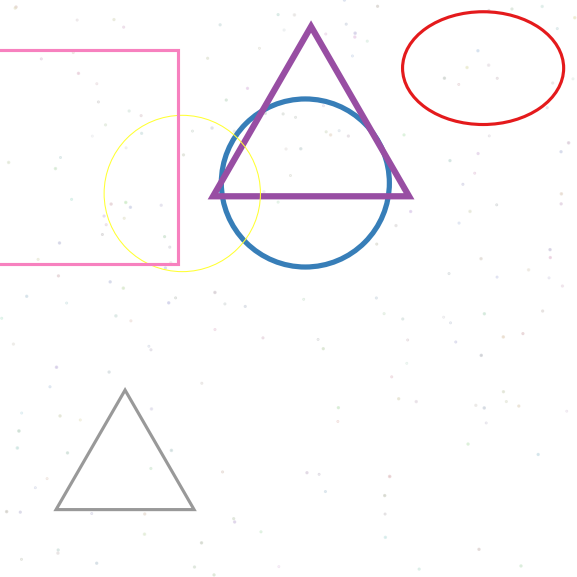[{"shape": "oval", "thickness": 1.5, "radius": 0.7, "center": [0.837, 0.881]}, {"shape": "circle", "thickness": 2.5, "radius": 0.73, "center": [0.529, 0.682]}, {"shape": "triangle", "thickness": 3, "radius": 0.98, "center": [0.539, 0.757]}, {"shape": "circle", "thickness": 0.5, "radius": 0.68, "center": [0.316, 0.664]}, {"shape": "square", "thickness": 1.5, "radius": 0.93, "center": [0.123, 0.728]}, {"shape": "triangle", "thickness": 1.5, "radius": 0.69, "center": [0.217, 0.186]}]